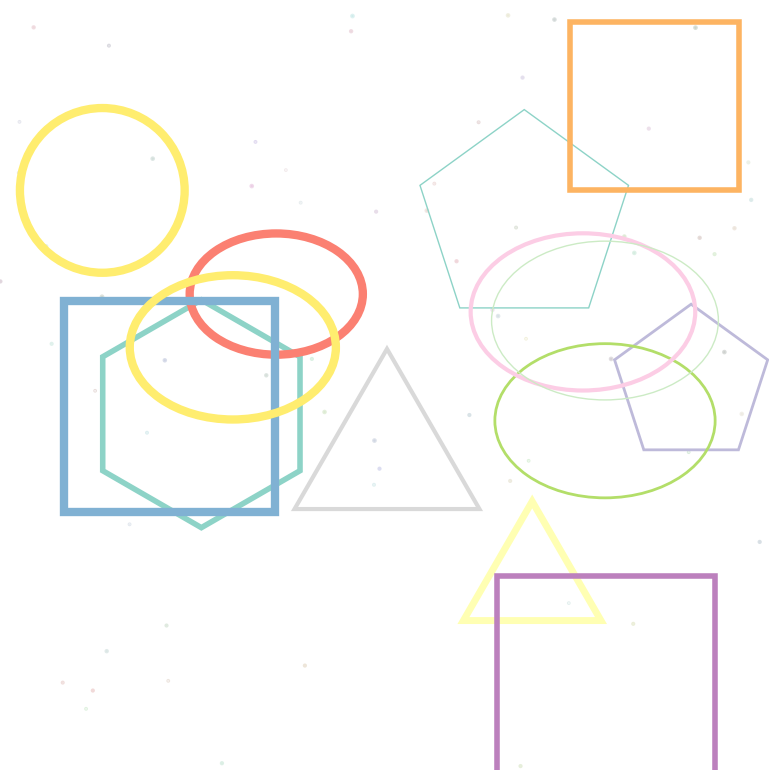[{"shape": "pentagon", "thickness": 0.5, "radius": 0.71, "center": [0.681, 0.715]}, {"shape": "hexagon", "thickness": 2, "radius": 0.74, "center": [0.262, 0.463]}, {"shape": "triangle", "thickness": 2.5, "radius": 0.52, "center": [0.691, 0.246]}, {"shape": "pentagon", "thickness": 1, "radius": 0.52, "center": [0.898, 0.5]}, {"shape": "oval", "thickness": 3, "radius": 0.56, "center": [0.359, 0.618]}, {"shape": "square", "thickness": 3, "radius": 0.68, "center": [0.22, 0.472]}, {"shape": "square", "thickness": 2, "radius": 0.55, "center": [0.85, 0.863]}, {"shape": "oval", "thickness": 1, "radius": 0.72, "center": [0.786, 0.454]}, {"shape": "oval", "thickness": 1.5, "radius": 0.73, "center": [0.757, 0.595]}, {"shape": "triangle", "thickness": 1.5, "radius": 0.69, "center": [0.503, 0.408]}, {"shape": "square", "thickness": 2, "radius": 0.71, "center": [0.787, 0.11]}, {"shape": "oval", "thickness": 0.5, "radius": 0.74, "center": [0.786, 0.584]}, {"shape": "oval", "thickness": 3, "radius": 0.67, "center": [0.302, 0.549]}, {"shape": "circle", "thickness": 3, "radius": 0.53, "center": [0.133, 0.753]}]